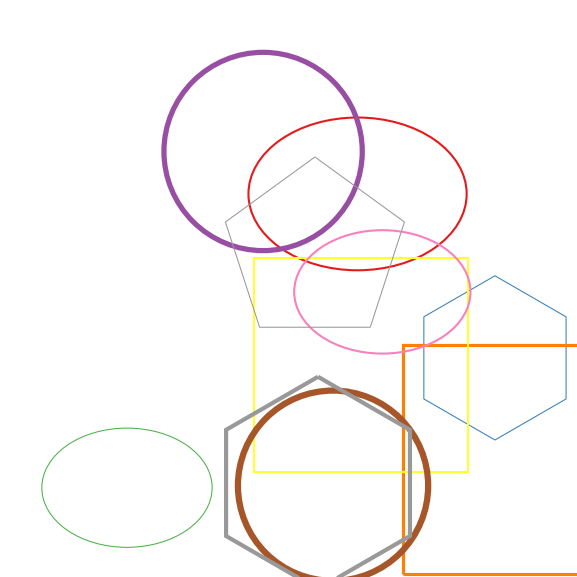[{"shape": "oval", "thickness": 1, "radius": 0.94, "center": [0.619, 0.663]}, {"shape": "hexagon", "thickness": 0.5, "radius": 0.71, "center": [0.857, 0.379]}, {"shape": "oval", "thickness": 0.5, "radius": 0.74, "center": [0.22, 0.155]}, {"shape": "circle", "thickness": 2.5, "radius": 0.86, "center": [0.456, 0.737]}, {"shape": "square", "thickness": 1.5, "radius": 0.99, "center": [0.897, 0.204]}, {"shape": "square", "thickness": 1, "radius": 0.93, "center": [0.625, 0.367]}, {"shape": "circle", "thickness": 3, "radius": 0.82, "center": [0.577, 0.158]}, {"shape": "oval", "thickness": 1, "radius": 0.76, "center": [0.662, 0.494]}, {"shape": "pentagon", "thickness": 0.5, "radius": 0.81, "center": [0.545, 0.564]}, {"shape": "hexagon", "thickness": 2, "radius": 0.92, "center": [0.551, 0.163]}]